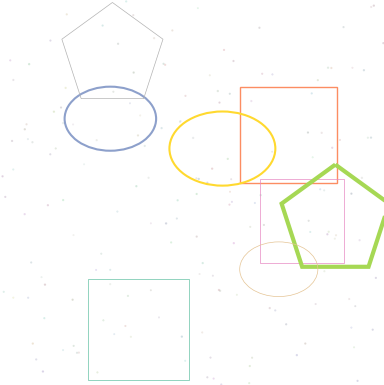[{"shape": "square", "thickness": 0.5, "radius": 0.66, "center": [0.359, 0.144]}, {"shape": "square", "thickness": 1, "radius": 0.63, "center": [0.749, 0.649]}, {"shape": "oval", "thickness": 1.5, "radius": 0.59, "center": [0.287, 0.692]}, {"shape": "square", "thickness": 0.5, "radius": 0.55, "center": [0.785, 0.425]}, {"shape": "pentagon", "thickness": 3, "radius": 0.73, "center": [0.871, 0.426]}, {"shape": "oval", "thickness": 1.5, "radius": 0.69, "center": [0.578, 0.614]}, {"shape": "oval", "thickness": 0.5, "radius": 0.51, "center": [0.724, 0.301]}, {"shape": "pentagon", "thickness": 0.5, "radius": 0.69, "center": [0.292, 0.855]}]